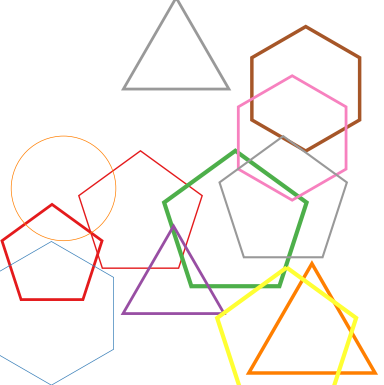[{"shape": "pentagon", "thickness": 2, "radius": 0.68, "center": [0.135, 0.332]}, {"shape": "pentagon", "thickness": 1, "radius": 0.84, "center": [0.365, 0.44]}, {"shape": "hexagon", "thickness": 0.5, "radius": 0.93, "center": [0.134, 0.186]}, {"shape": "pentagon", "thickness": 3, "radius": 0.97, "center": [0.611, 0.414]}, {"shape": "triangle", "thickness": 2, "radius": 0.76, "center": [0.451, 0.261]}, {"shape": "triangle", "thickness": 2.5, "radius": 0.95, "center": [0.81, 0.126]}, {"shape": "circle", "thickness": 0.5, "radius": 0.68, "center": [0.165, 0.511]}, {"shape": "pentagon", "thickness": 3, "radius": 0.95, "center": [0.745, 0.115]}, {"shape": "hexagon", "thickness": 2.5, "radius": 0.81, "center": [0.794, 0.769]}, {"shape": "hexagon", "thickness": 2, "radius": 0.81, "center": [0.759, 0.642]}, {"shape": "triangle", "thickness": 2, "radius": 0.79, "center": [0.458, 0.848]}, {"shape": "pentagon", "thickness": 1.5, "radius": 0.87, "center": [0.736, 0.472]}]